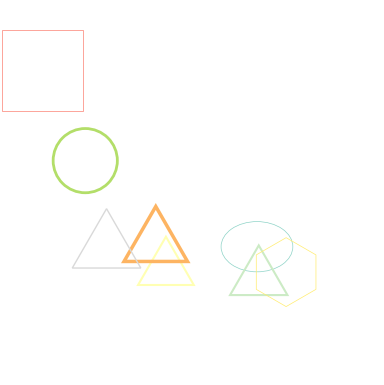[{"shape": "oval", "thickness": 0.5, "radius": 0.47, "center": [0.667, 0.359]}, {"shape": "triangle", "thickness": 1.5, "radius": 0.42, "center": [0.431, 0.302]}, {"shape": "square", "thickness": 0.5, "radius": 0.53, "center": [0.11, 0.817]}, {"shape": "triangle", "thickness": 2.5, "radius": 0.48, "center": [0.405, 0.368]}, {"shape": "circle", "thickness": 2, "radius": 0.42, "center": [0.221, 0.583]}, {"shape": "triangle", "thickness": 1, "radius": 0.51, "center": [0.277, 0.355]}, {"shape": "triangle", "thickness": 1.5, "radius": 0.43, "center": [0.672, 0.277]}, {"shape": "hexagon", "thickness": 0.5, "radius": 0.45, "center": [0.743, 0.293]}]